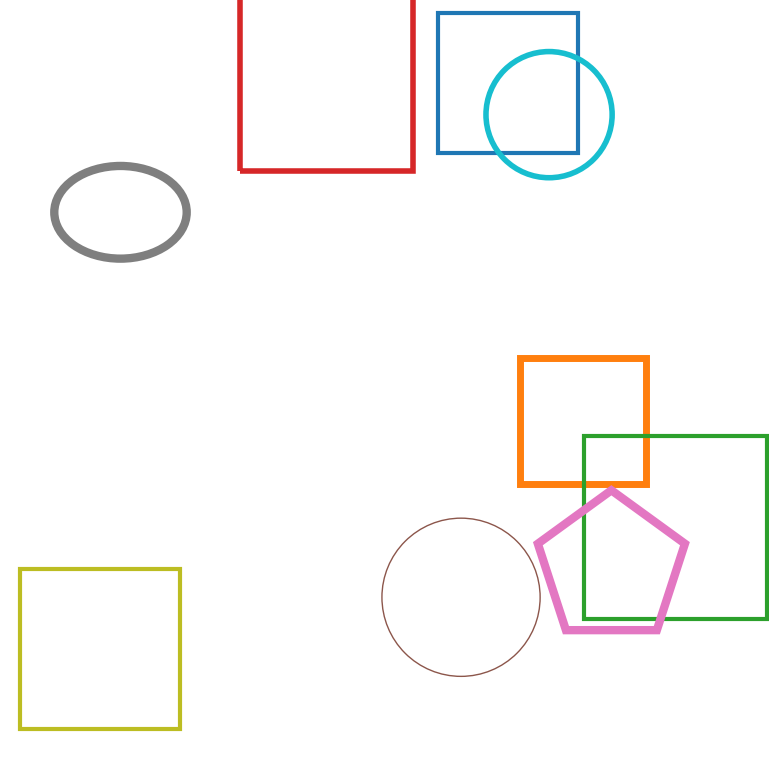[{"shape": "square", "thickness": 1.5, "radius": 0.45, "center": [0.66, 0.892]}, {"shape": "square", "thickness": 2.5, "radius": 0.41, "center": [0.757, 0.453]}, {"shape": "square", "thickness": 1.5, "radius": 0.59, "center": [0.877, 0.315]}, {"shape": "square", "thickness": 2, "radius": 0.56, "center": [0.424, 0.891]}, {"shape": "circle", "thickness": 0.5, "radius": 0.51, "center": [0.599, 0.224]}, {"shape": "pentagon", "thickness": 3, "radius": 0.5, "center": [0.794, 0.263]}, {"shape": "oval", "thickness": 3, "radius": 0.43, "center": [0.156, 0.724]}, {"shape": "square", "thickness": 1.5, "radius": 0.52, "center": [0.129, 0.157]}, {"shape": "circle", "thickness": 2, "radius": 0.41, "center": [0.713, 0.851]}]